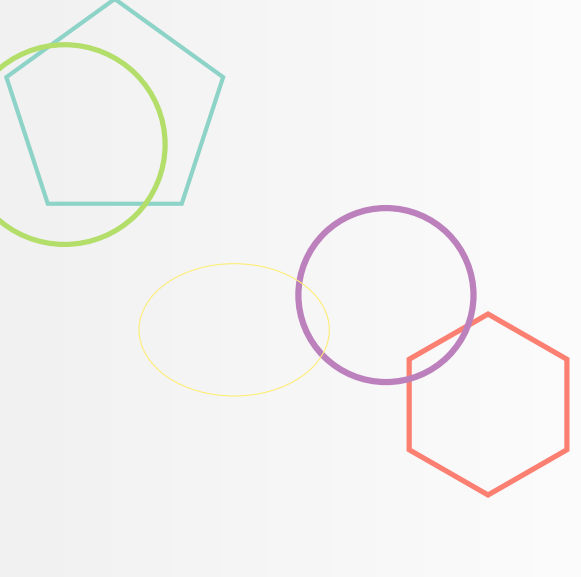[{"shape": "pentagon", "thickness": 2, "radius": 0.98, "center": [0.197, 0.805]}, {"shape": "hexagon", "thickness": 2.5, "radius": 0.78, "center": [0.84, 0.299]}, {"shape": "circle", "thickness": 2.5, "radius": 0.86, "center": [0.111, 0.749]}, {"shape": "circle", "thickness": 3, "radius": 0.75, "center": [0.664, 0.488]}, {"shape": "oval", "thickness": 0.5, "radius": 0.82, "center": [0.403, 0.428]}]